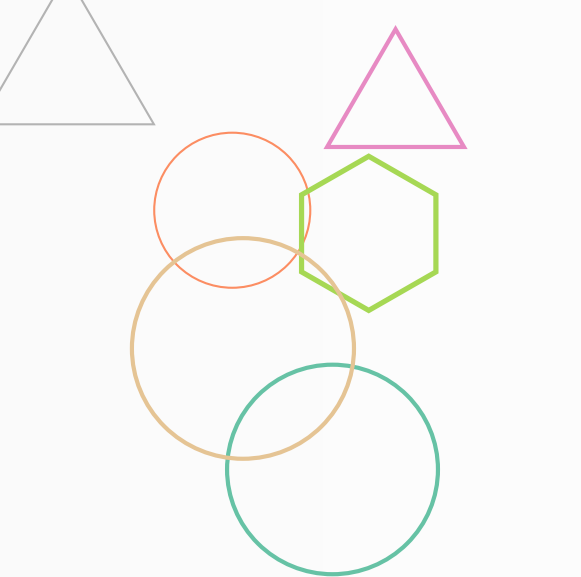[{"shape": "circle", "thickness": 2, "radius": 0.91, "center": [0.572, 0.186]}, {"shape": "circle", "thickness": 1, "radius": 0.67, "center": [0.4, 0.635]}, {"shape": "triangle", "thickness": 2, "radius": 0.68, "center": [0.681, 0.813]}, {"shape": "hexagon", "thickness": 2.5, "radius": 0.67, "center": [0.634, 0.595]}, {"shape": "circle", "thickness": 2, "radius": 0.96, "center": [0.418, 0.396]}, {"shape": "triangle", "thickness": 1, "radius": 0.86, "center": [0.115, 0.87]}]